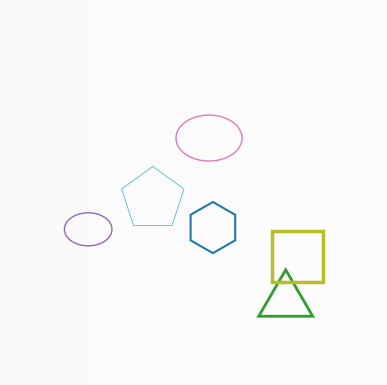[{"shape": "hexagon", "thickness": 1.5, "radius": 0.33, "center": [0.549, 0.409]}, {"shape": "triangle", "thickness": 2, "radius": 0.4, "center": [0.737, 0.219]}, {"shape": "oval", "thickness": 1, "radius": 0.31, "center": [0.228, 0.404]}, {"shape": "oval", "thickness": 1, "radius": 0.43, "center": [0.539, 0.641]}, {"shape": "square", "thickness": 2.5, "radius": 0.33, "center": [0.768, 0.334]}, {"shape": "pentagon", "thickness": 0.5, "radius": 0.42, "center": [0.394, 0.483]}]